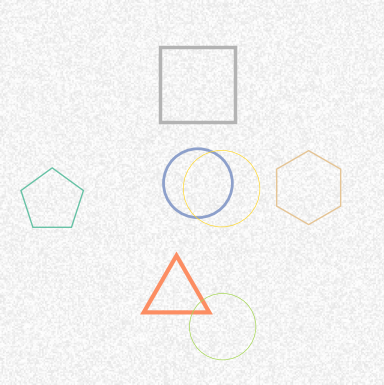[{"shape": "pentagon", "thickness": 1, "radius": 0.43, "center": [0.136, 0.479]}, {"shape": "triangle", "thickness": 3, "radius": 0.49, "center": [0.458, 0.238]}, {"shape": "circle", "thickness": 2, "radius": 0.45, "center": [0.514, 0.524]}, {"shape": "circle", "thickness": 0.5, "radius": 0.43, "center": [0.578, 0.152]}, {"shape": "circle", "thickness": 0.5, "radius": 0.5, "center": [0.575, 0.51]}, {"shape": "hexagon", "thickness": 1, "radius": 0.48, "center": [0.802, 0.513]}, {"shape": "square", "thickness": 2.5, "radius": 0.49, "center": [0.513, 0.78]}]